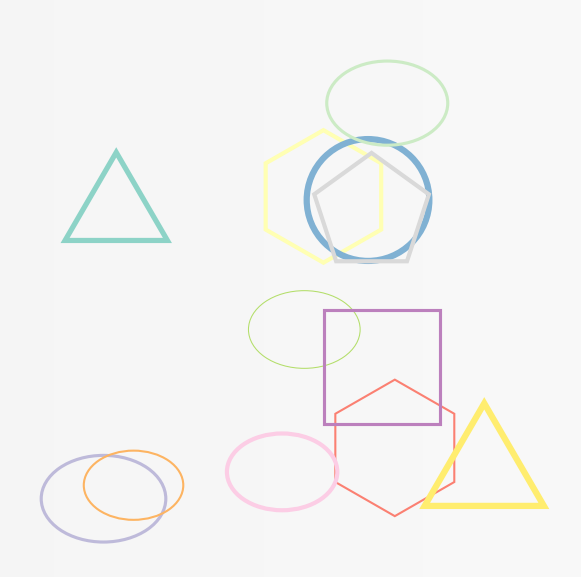[{"shape": "triangle", "thickness": 2.5, "radius": 0.51, "center": [0.2, 0.634]}, {"shape": "hexagon", "thickness": 2, "radius": 0.57, "center": [0.556, 0.659]}, {"shape": "oval", "thickness": 1.5, "radius": 0.54, "center": [0.178, 0.136]}, {"shape": "hexagon", "thickness": 1, "radius": 0.59, "center": [0.679, 0.224]}, {"shape": "circle", "thickness": 3, "radius": 0.53, "center": [0.633, 0.653]}, {"shape": "oval", "thickness": 1, "radius": 0.43, "center": [0.23, 0.159]}, {"shape": "oval", "thickness": 0.5, "radius": 0.48, "center": [0.524, 0.429]}, {"shape": "oval", "thickness": 2, "radius": 0.47, "center": [0.485, 0.182]}, {"shape": "pentagon", "thickness": 2, "radius": 0.52, "center": [0.639, 0.631]}, {"shape": "square", "thickness": 1.5, "radius": 0.5, "center": [0.657, 0.364]}, {"shape": "oval", "thickness": 1.5, "radius": 0.52, "center": [0.666, 0.821]}, {"shape": "triangle", "thickness": 3, "radius": 0.59, "center": [0.833, 0.182]}]